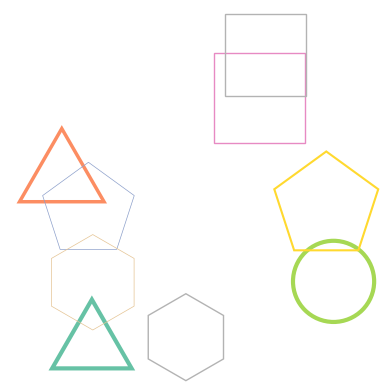[{"shape": "triangle", "thickness": 3, "radius": 0.6, "center": [0.239, 0.103]}, {"shape": "triangle", "thickness": 2.5, "radius": 0.63, "center": [0.16, 0.539]}, {"shape": "pentagon", "thickness": 0.5, "radius": 0.63, "center": [0.23, 0.453]}, {"shape": "square", "thickness": 1, "radius": 0.59, "center": [0.674, 0.746]}, {"shape": "circle", "thickness": 3, "radius": 0.53, "center": [0.866, 0.269]}, {"shape": "pentagon", "thickness": 1.5, "radius": 0.71, "center": [0.847, 0.465]}, {"shape": "hexagon", "thickness": 0.5, "radius": 0.62, "center": [0.241, 0.267]}, {"shape": "hexagon", "thickness": 1, "radius": 0.56, "center": [0.483, 0.124]}, {"shape": "square", "thickness": 1, "radius": 0.53, "center": [0.689, 0.857]}]